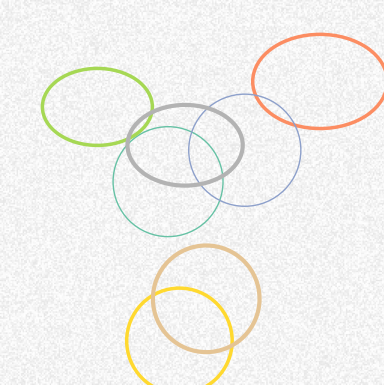[{"shape": "circle", "thickness": 1, "radius": 0.71, "center": [0.437, 0.528]}, {"shape": "oval", "thickness": 2.5, "radius": 0.87, "center": [0.831, 0.788]}, {"shape": "circle", "thickness": 1, "radius": 0.73, "center": [0.636, 0.61]}, {"shape": "oval", "thickness": 2.5, "radius": 0.71, "center": [0.253, 0.722]}, {"shape": "circle", "thickness": 2.5, "radius": 0.69, "center": [0.466, 0.115]}, {"shape": "circle", "thickness": 3, "radius": 0.69, "center": [0.536, 0.224]}, {"shape": "oval", "thickness": 3, "radius": 0.75, "center": [0.481, 0.623]}]